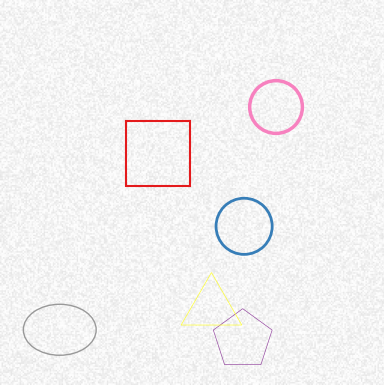[{"shape": "square", "thickness": 1.5, "radius": 0.42, "center": [0.411, 0.601]}, {"shape": "circle", "thickness": 2, "radius": 0.36, "center": [0.634, 0.412]}, {"shape": "pentagon", "thickness": 0.5, "radius": 0.4, "center": [0.63, 0.118]}, {"shape": "triangle", "thickness": 0.5, "radius": 0.45, "center": [0.549, 0.201]}, {"shape": "circle", "thickness": 2.5, "radius": 0.34, "center": [0.717, 0.722]}, {"shape": "oval", "thickness": 1, "radius": 0.47, "center": [0.155, 0.143]}]